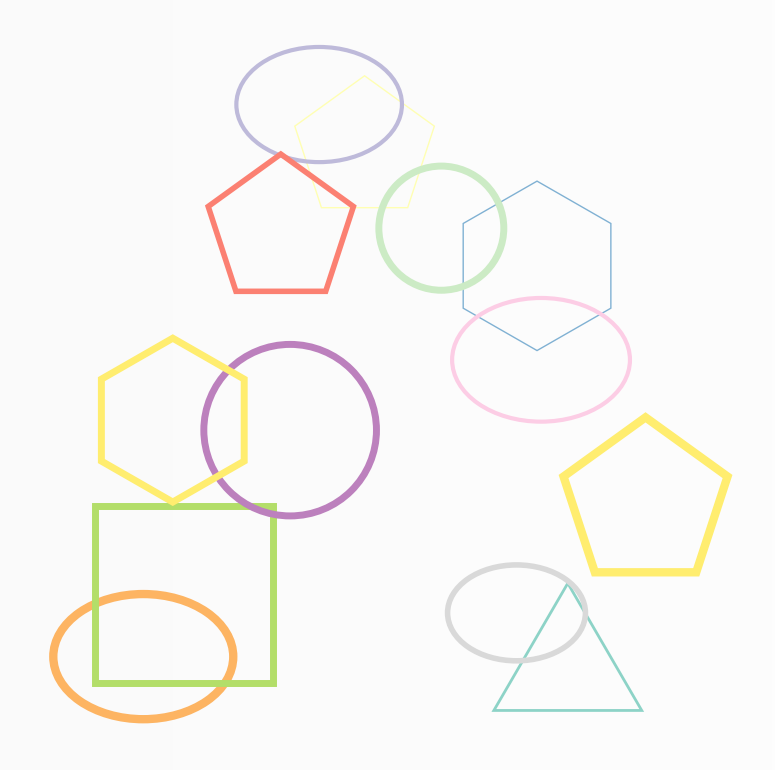[{"shape": "triangle", "thickness": 1, "radius": 0.55, "center": [0.733, 0.132]}, {"shape": "pentagon", "thickness": 0.5, "radius": 0.47, "center": [0.47, 0.807]}, {"shape": "oval", "thickness": 1.5, "radius": 0.53, "center": [0.412, 0.864]}, {"shape": "pentagon", "thickness": 2, "radius": 0.49, "center": [0.362, 0.701]}, {"shape": "hexagon", "thickness": 0.5, "radius": 0.55, "center": [0.693, 0.655]}, {"shape": "oval", "thickness": 3, "radius": 0.58, "center": [0.185, 0.147]}, {"shape": "square", "thickness": 2.5, "radius": 0.57, "center": [0.238, 0.228]}, {"shape": "oval", "thickness": 1.5, "radius": 0.57, "center": [0.698, 0.533]}, {"shape": "oval", "thickness": 2, "radius": 0.44, "center": [0.666, 0.204]}, {"shape": "circle", "thickness": 2.5, "radius": 0.56, "center": [0.374, 0.441]}, {"shape": "circle", "thickness": 2.5, "radius": 0.4, "center": [0.569, 0.704]}, {"shape": "pentagon", "thickness": 3, "radius": 0.56, "center": [0.833, 0.347]}, {"shape": "hexagon", "thickness": 2.5, "radius": 0.53, "center": [0.223, 0.454]}]